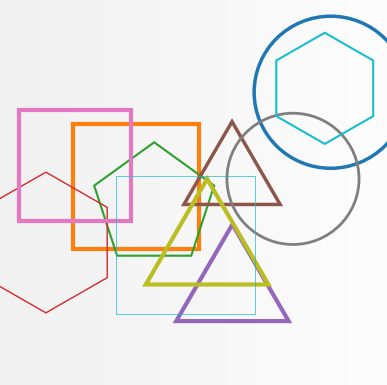[{"shape": "circle", "thickness": 2.5, "radius": 0.99, "center": [0.853, 0.76]}, {"shape": "square", "thickness": 3, "radius": 0.81, "center": [0.352, 0.516]}, {"shape": "pentagon", "thickness": 1.5, "radius": 0.81, "center": [0.398, 0.468]}, {"shape": "hexagon", "thickness": 1, "radius": 0.91, "center": [0.118, 0.37]}, {"shape": "triangle", "thickness": 3, "radius": 0.84, "center": [0.6, 0.25]}, {"shape": "triangle", "thickness": 2.5, "radius": 0.72, "center": [0.599, 0.541]}, {"shape": "square", "thickness": 3, "radius": 0.72, "center": [0.193, 0.571]}, {"shape": "circle", "thickness": 2, "radius": 0.85, "center": [0.756, 0.535]}, {"shape": "triangle", "thickness": 3, "radius": 0.91, "center": [0.535, 0.352]}, {"shape": "square", "thickness": 0.5, "radius": 0.9, "center": [0.478, 0.364]}, {"shape": "hexagon", "thickness": 1.5, "radius": 0.72, "center": [0.838, 0.771]}]